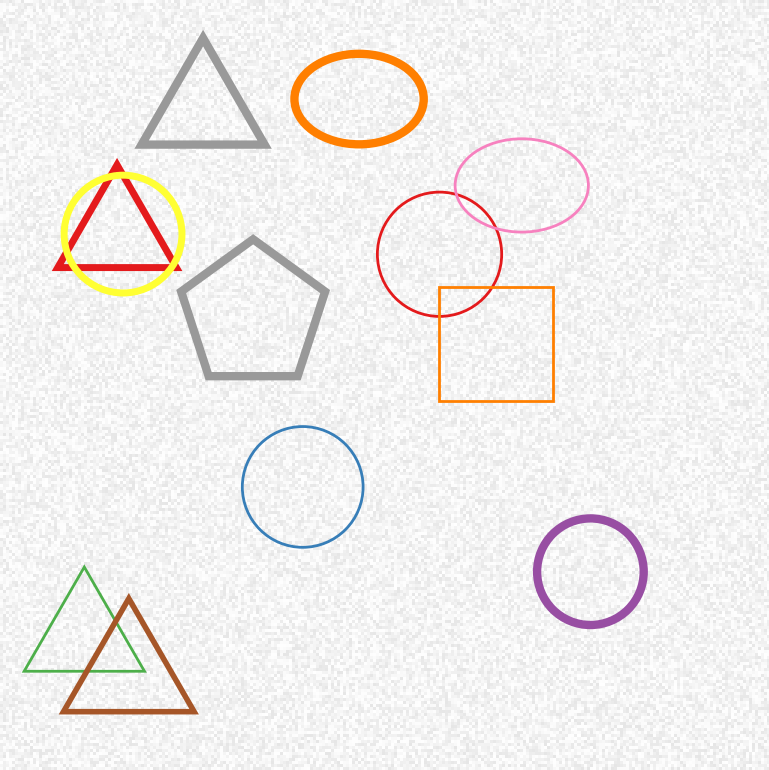[{"shape": "triangle", "thickness": 2.5, "radius": 0.44, "center": [0.152, 0.697]}, {"shape": "circle", "thickness": 1, "radius": 0.4, "center": [0.571, 0.67]}, {"shape": "circle", "thickness": 1, "radius": 0.39, "center": [0.393, 0.368]}, {"shape": "triangle", "thickness": 1, "radius": 0.45, "center": [0.109, 0.173]}, {"shape": "circle", "thickness": 3, "radius": 0.35, "center": [0.767, 0.258]}, {"shape": "oval", "thickness": 3, "radius": 0.42, "center": [0.466, 0.871]}, {"shape": "square", "thickness": 1, "radius": 0.37, "center": [0.644, 0.553]}, {"shape": "circle", "thickness": 2.5, "radius": 0.38, "center": [0.16, 0.696]}, {"shape": "triangle", "thickness": 2, "radius": 0.49, "center": [0.167, 0.125]}, {"shape": "oval", "thickness": 1, "radius": 0.43, "center": [0.678, 0.759]}, {"shape": "triangle", "thickness": 3, "radius": 0.46, "center": [0.264, 0.858]}, {"shape": "pentagon", "thickness": 3, "radius": 0.49, "center": [0.329, 0.591]}]